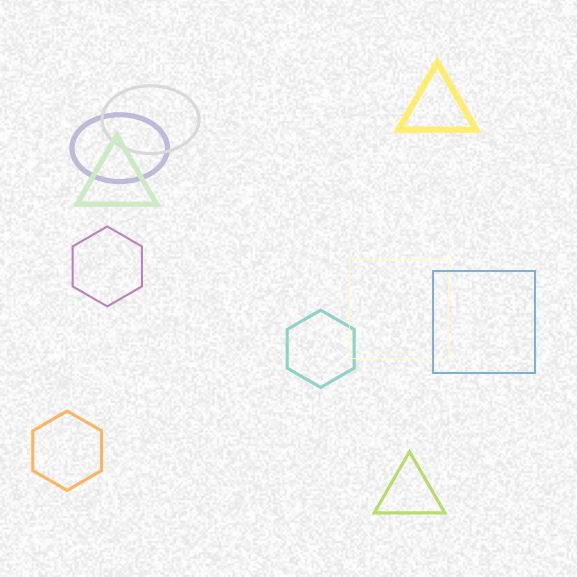[{"shape": "hexagon", "thickness": 1.5, "radius": 0.33, "center": [0.555, 0.395]}, {"shape": "square", "thickness": 0.5, "radius": 0.43, "center": [0.691, 0.466]}, {"shape": "oval", "thickness": 2.5, "radius": 0.41, "center": [0.207, 0.743]}, {"shape": "square", "thickness": 1, "radius": 0.44, "center": [0.838, 0.442]}, {"shape": "hexagon", "thickness": 1.5, "radius": 0.34, "center": [0.116, 0.219]}, {"shape": "triangle", "thickness": 1.5, "radius": 0.35, "center": [0.709, 0.146]}, {"shape": "oval", "thickness": 1.5, "radius": 0.42, "center": [0.261, 0.792]}, {"shape": "hexagon", "thickness": 1, "radius": 0.35, "center": [0.186, 0.538]}, {"shape": "triangle", "thickness": 2.5, "radius": 0.4, "center": [0.202, 0.685]}, {"shape": "triangle", "thickness": 3, "radius": 0.39, "center": [0.757, 0.813]}]